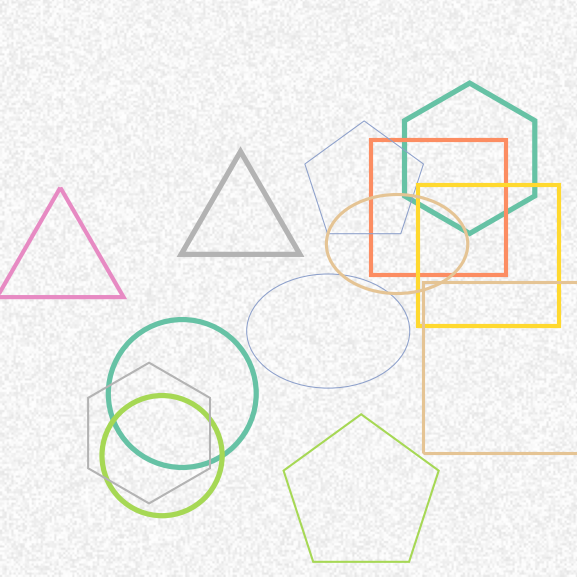[{"shape": "circle", "thickness": 2.5, "radius": 0.64, "center": [0.316, 0.318]}, {"shape": "hexagon", "thickness": 2.5, "radius": 0.65, "center": [0.813, 0.725]}, {"shape": "square", "thickness": 2, "radius": 0.58, "center": [0.76, 0.64]}, {"shape": "pentagon", "thickness": 0.5, "radius": 0.54, "center": [0.631, 0.682]}, {"shape": "oval", "thickness": 0.5, "radius": 0.71, "center": [0.568, 0.426]}, {"shape": "triangle", "thickness": 2, "radius": 0.63, "center": [0.104, 0.548]}, {"shape": "circle", "thickness": 2.5, "radius": 0.52, "center": [0.281, 0.21]}, {"shape": "pentagon", "thickness": 1, "radius": 0.71, "center": [0.625, 0.141]}, {"shape": "square", "thickness": 2, "radius": 0.61, "center": [0.846, 0.557]}, {"shape": "oval", "thickness": 1.5, "radius": 0.61, "center": [0.688, 0.577]}, {"shape": "square", "thickness": 1.5, "radius": 0.74, "center": [0.88, 0.362]}, {"shape": "triangle", "thickness": 2.5, "radius": 0.59, "center": [0.417, 0.618]}, {"shape": "hexagon", "thickness": 1, "radius": 0.61, "center": [0.258, 0.249]}]